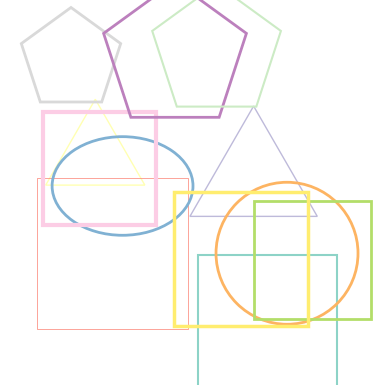[{"shape": "square", "thickness": 1.5, "radius": 0.9, "center": [0.696, 0.157]}, {"shape": "triangle", "thickness": 1, "radius": 0.74, "center": [0.248, 0.594]}, {"shape": "triangle", "thickness": 1, "radius": 0.95, "center": [0.659, 0.533]}, {"shape": "square", "thickness": 0.5, "radius": 0.98, "center": [0.293, 0.342]}, {"shape": "oval", "thickness": 2, "radius": 0.91, "center": [0.318, 0.517]}, {"shape": "circle", "thickness": 2, "radius": 0.92, "center": [0.745, 0.342]}, {"shape": "square", "thickness": 2, "radius": 0.76, "center": [0.811, 0.325]}, {"shape": "square", "thickness": 3, "radius": 0.73, "center": [0.258, 0.563]}, {"shape": "pentagon", "thickness": 2, "radius": 0.68, "center": [0.184, 0.845]}, {"shape": "pentagon", "thickness": 2, "radius": 0.97, "center": [0.455, 0.853]}, {"shape": "pentagon", "thickness": 1.5, "radius": 0.88, "center": [0.562, 0.865]}, {"shape": "square", "thickness": 2.5, "radius": 0.87, "center": [0.625, 0.327]}]